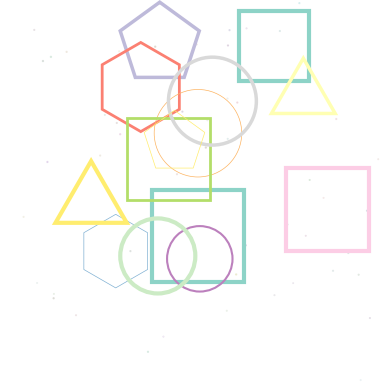[{"shape": "square", "thickness": 3, "radius": 0.59, "center": [0.514, 0.387]}, {"shape": "square", "thickness": 3, "radius": 0.45, "center": [0.712, 0.882]}, {"shape": "triangle", "thickness": 2.5, "radius": 0.48, "center": [0.788, 0.753]}, {"shape": "pentagon", "thickness": 2.5, "radius": 0.54, "center": [0.415, 0.886]}, {"shape": "hexagon", "thickness": 2, "radius": 0.58, "center": [0.366, 0.774]}, {"shape": "hexagon", "thickness": 0.5, "radius": 0.48, "center": [0.301, 0.348]}, {"shape": "circle", "thickness": 0.5, "radius": 0.57, "center": [0.514, 0.654]}, {"shape": "square", "thickness": 2, "radius": 0.54, "center": [0.438, 0.587]}, {"shape": "square", "thickness": 3, "radius": 0.54, "center": [0.851, 0.455]}, {"shape": "circle", "thickness": 2.5, "radius": 0.57, "center": [0.552, 0.737]}, {"shape": "circle", "thickness": 1.5, "radius": 0.43, "center": [0.519, 0.328]}, {"shape": "circle", "thickness": 3, "radius": 0.49, "center": [0.41, 0.335]}, {"shape": "triangle", "thickness": 3, "radius": 0.53, "center": [0.237, 0.475]}, {"shape": "pentagon", "thickness": 0.5, "radius": 0.41, "center": [0.453, 0.63]}]